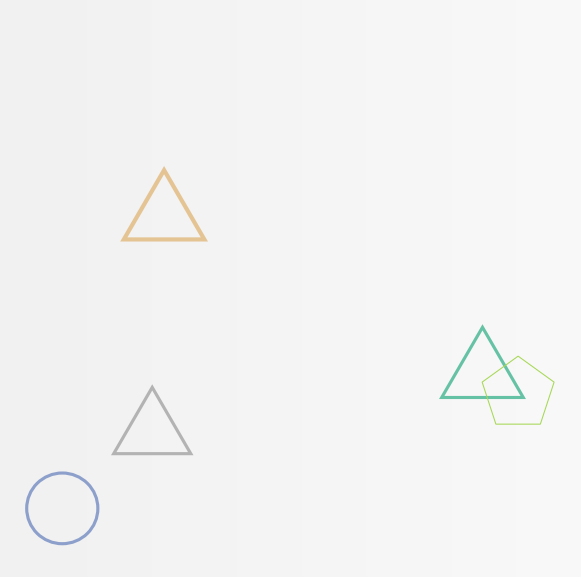[{"shape": "triangle", "thickness": 1.5, "radius": 0.41, "center": [0.83, 0.351]}, {"shape": "circle", "thickness": 1.5, "radius": 0.31, "center": [0.107, 0.119]}, {"shape": "pentagon", "thickness": 0.5, "radius": 0.33, "center": [0.891, 0.317]}, {"shape": "triangle", "thickness": 2, "radius": 0.4, "center": [0.282, 0.625]}, {"shape": "triangle", "thickness": 1.5, "radius": 0.38, "center": [0.262, 0.252]}]